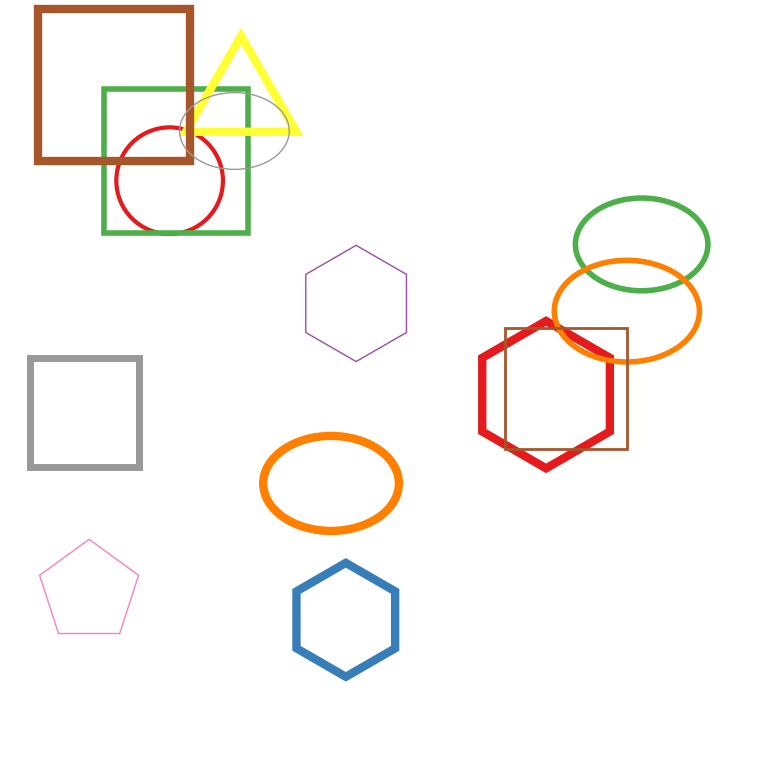[{"shape": "circle", "thickness": 1.5, "radius": 0.35, "center": [0.22, 0.765]}, {"shape": "hexagon", "thickness": 3, "radius": 0.48, "center": [0.709, 0.487]}, {"shape": "hexagon", "thickness": 3, "radius": 0.37, "center": [0.449, 0.195]}, {"shape": "oval", "thickness": 2, "radius": 0.43, "center": [0.833, 0.683]}, {"shape": "square", "thickness": 2, "radius": 0.47, "center": [0.229, 0.791]}, {"shape": "hexagon", "thickness": 0.5, "radius": 0.38, "center": [0.463, 0.606]}, {"shape": "oval", "thickness": 3, "radius": 0.44, "center": [0.43, 0.372]}, {"shape": "oval", "thickness": 2, "radius": 0.47, "center": [0.814, 0.596]}, {"shape": "triangle", "thickness": 3, "radius": 0.41, "center": [0.313, 0.87]}, {"shape": "square", "thickness": 1, "radius": 0.39, "center": [0.735, 0.495]}, {"shape": "square", "thickness": 3, "radius": 0.49, "center": [0.149, 0.889]}, {"shape": "pentagon", "thickness": 0.5, "radius": 0.34, "center": [0.116, 0.232]}, {"shape": "square", "thickness": 2.5, "radius": 0.35, "center": [0.109, 0.464]}, {"shape": "oval", "thickness": 0.5, "radius": 0.36, "center": [0.304, 0.83]}]